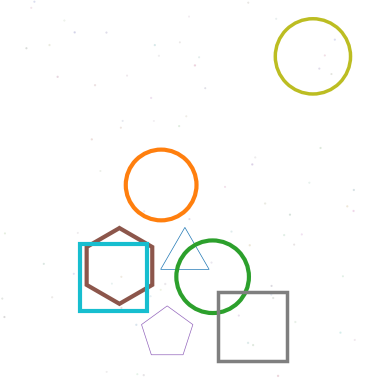[{"shape": "triangle", "thickness": 0.5, "radius": 0.36, "center": [0.48, 0.337]}, {"shape": "circle", "thickness": 3, "radius": 0.46, "center": [0.419, 0.52]}, {"shape": "circle", "thickness": 3, "radius": 0.47, "center": [0.552, 0.281]}, {"shape": "pentagon", "thickness": 0.5, "radius": 0.35, "center": [0.434, 0.135]}, {"shape": "hexagon", "thickness": 3, "radius": 0.49, "center": [0.31, 0.309]}, {"shape": "square", "thickness": 2.5, "radius": 0.45, "center": [0.656, 0.151]}, {"shape": "circle", "thickness": 2.5, "radius": 0.49, "center": [0.813, 0.854]}, {"shape": "square", "thickness": 3, "radius": 0.44, "center": [0.295, 0.279]}]